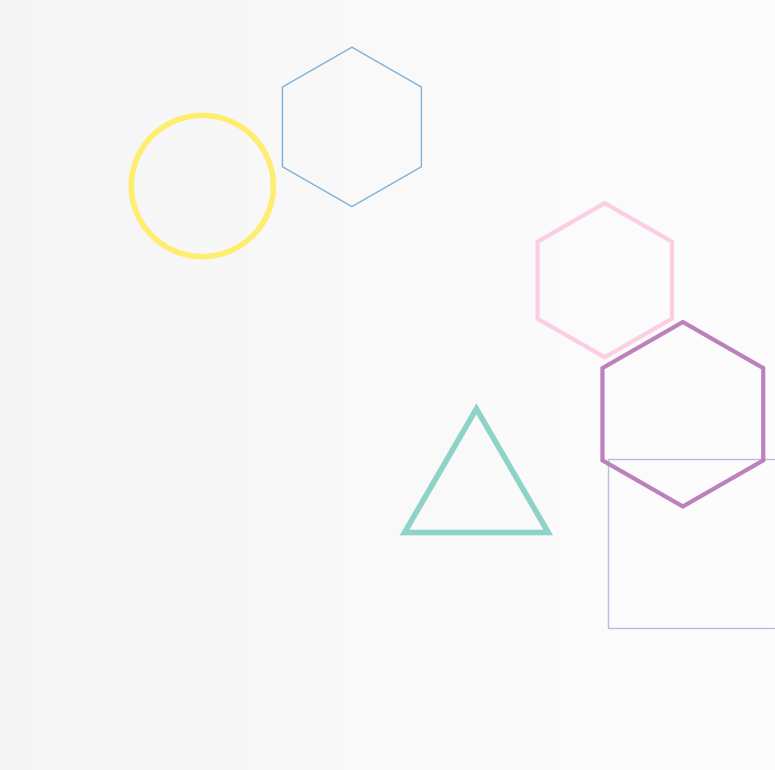[{"shape": "triangle", "thickness": 2, "radius": 0.54, "center": [0.615, 0.362]}, {"shape": "square", "thickness": 0.5, "radius": 0.55, "center": [0.895, 0.294]}, {"shape": "hexagon", "thickness": 0.5, "radius": 0.52, "center": [0.454, 0.835]}, {"shape": "hexagon", "thickness": 1.5, "radius": 0.5, "center": [0.78, 0.636]}, {"shape": "hexagon", "thickness": 1.5, "radius": 0.6, "center": [0.881, 0.462]}, {"shape": "circle", "thickness": 2, "radius": 0.46, "center": [0.261, 0.758]}]